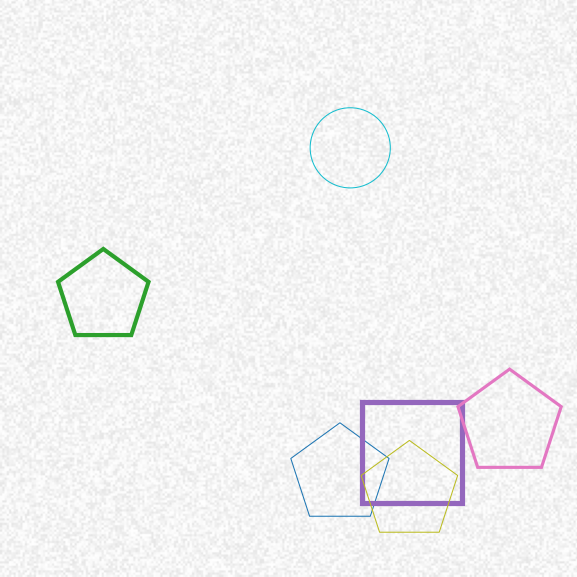[{"shape": "pentagon", "thickness": 0.5, "radius": 0.45, "center": [0.589, 0.178]}, {"shape": "pentagon", "thickness": 2, "radius": 0.41, "center": [0.179, 0.486]}, {"shape": "square", "thickness": 2.5, "radius": 0.43, "center": [0.714, 0.216]}, {"shape": "pentagon", "thickness": 1.5, "radius": 0.47, "center": [0.882, 0.266]}, {"shape": "pentagon", "thickness": 0.5, "radius": 0.44, "center": [0.709, 0.149]}, {"shape": "circle", "thickness": 0.5, "radius": 0.35, "center": [0.606, 0.743]}]